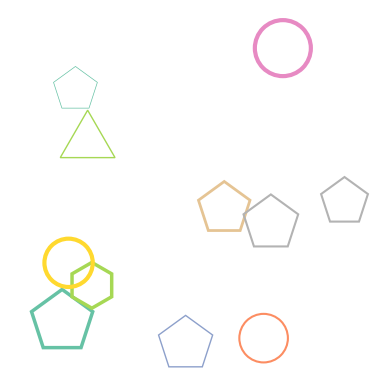[{"shape": "pentagon", "thickness": 0.5, "radius": 0.3, "center": [0.196, 0.768]}, {"shape": "pentagon", "thickness": 2.5, "radius": 0.42, "center": [0.161, 0.165]}, {"shape": "circle", "thickness": 1.5, "radius": 0.32, "center": [0.685, 0.122]}, {"shape": "pentagon", "thickness": 1, "radius": 0.37, "center": [0.482, 0.107]}, {"shape": "circle", "thickness": 3, "radius": 0.36, "center": [0.735, 0.875]}, {"shape": "hexagon", "thickness": 2.5, "radius": 0.3, "center": [0.239, 0.259]}, {"shape": "triangle", "thickness": 1, "radius": 0.41, "center": [0.228, 0.632]}, {"shape": "circle", "thickness": 3, "radius": 0.31, "center": [0.178, 0.317]}, {"shape": "pentagon", "thickness": 2, "radius": 0.35, "center": [0.582, 0.458]}, {"shape": "pentagon", "thickness": 1.5, "radius": 0.37, "center": [0.704, 0.42]}, {"shape": "pentagon", "thickness": 1.5, "radius": 0.32, "center": [0.895, 0.476]}]